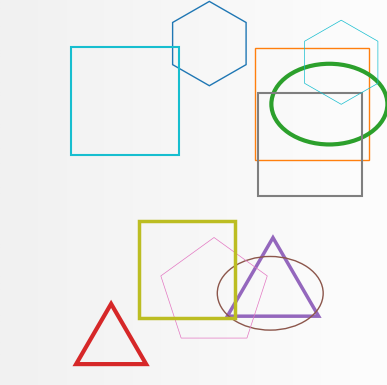[{"shape": "hexagon", "thickness": 1, "radius": 0.55, "center": [0.54, 0.887]}, {"shape": "square", "thickness": 1, "radius": 0.73, "center": [0.805, 0.73]}, {"shape": "oval", "thickness": 3, "radius": 0.75, "center": [0.85, 0.73]}, {"shape": "triangle", "thickness": 3, "radius": 0.52, "center": [0.287, 0.106]}, {"shape": "triangle", "thickness": 2.5, "radius": 0.68, "center": [0.704, 0.247]}, {"shape": "oval", "thickness": 1, "radius": 0.68, "center": [0.697, 0.238]}, {"shape": "pentagon", "thickness": 0.5, "radius": 0.72, "center": [0.552, 0.239]}, {"shape": "square", "thickness": 1.5, "radius": 0.67, "center": [0.8, 0.625]}, {"shape": "square", "thickness": 2.5, "radius": 0.62, "center": [0.483, 0.3]}, {"shape": "hexagon", "thickness": 0.5, "radius": 0.55, "center": [0.881, 0.838]}, {"shape": "square", "thickness": 1.5, "radius": 0.7, "center": [0.322, 0.738]}]